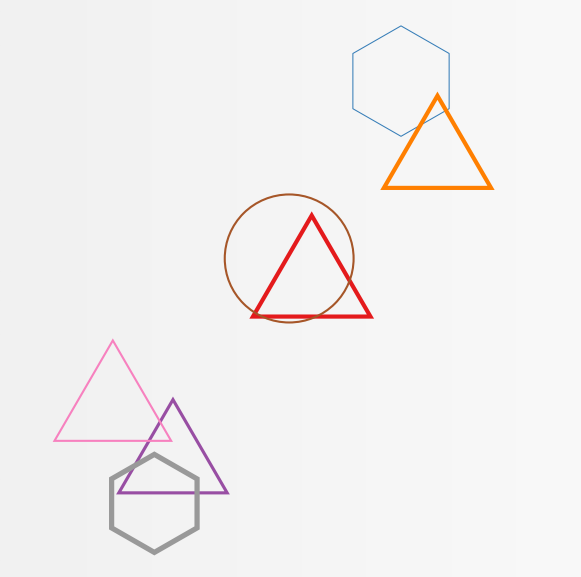[{"shape": "triangle", "thickness": 2, "radius": 0.58, "center": [0.536, 0.509]}, {"shape": "hexagon", "thickness": 0.5, "radius": 0.48, "center": [0.69, 0.859]}, {"shape": "triangle", "thickness": 1.5, "radius": 0.54, "center": [0.298, 0.2]}, {"shape": "triangle", "thickness": 2, "radius": 0.53, "center": [0.753, 0.727]}, {"shape": "circle", "thickness": 1, "radius": 0.55, "center": [0.498, 0.552]}, {"shape": "triangle", "thickness": 1, "radius": 0.58, "center": [0.194, 0.294]}, {"shape": "hexagon", "thickness": 2.5, "radius": 0.42, "center": [0.266, 0.127]}]